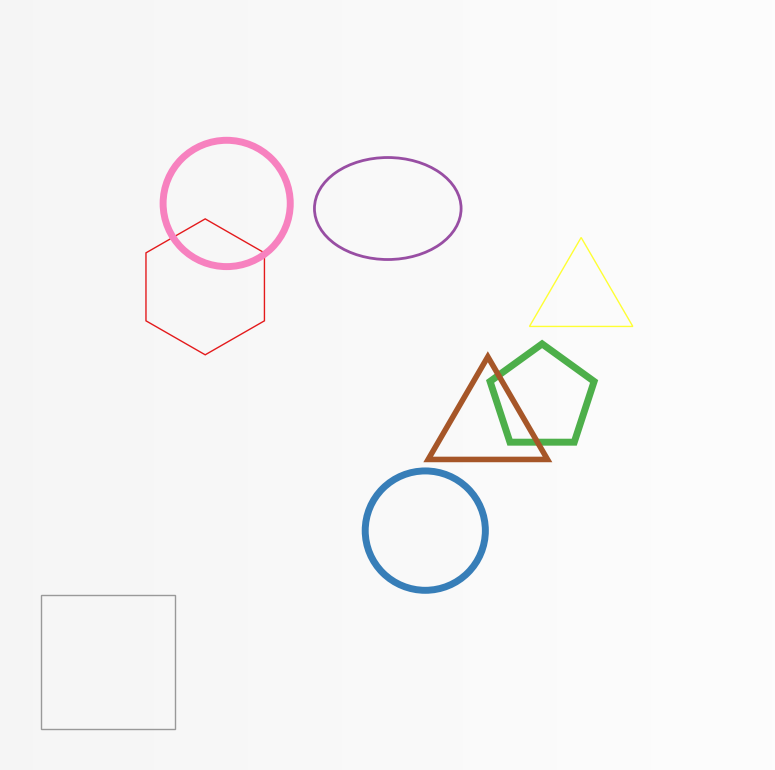[{"shape": "hexagon", "thickness": 0.5, "radius": 0.44, "center": [0.265, 0.627]}, {"shape": "circle", "thickness": 2.5, "radius": 0.39, "center": [0.549, 0.311]}, {"shape": "pentagon", "thickness": 2.5, "radius": 0.35, "center": [0.699, 0.483]}, {"shape": "oval", "thickness": 1, "radius": 0.47, "center": [0.5, 0.729]}, {"shape": "triangle", "thickness": 0.5, "radius": 0.39, "center": [0.75, 0.615]}, {"shape": "triangle", "thickness": 2, "radius": 0.44, "center": [0.629, 0.448]}, {"shape": "circle", "thickness": 2.5, "radius": 0.41, "center": [0.292, 0.736]}, {"shape": "square", "thickness": 0.5, "radius": 0.43, "center": [0.139, 0.14]}]